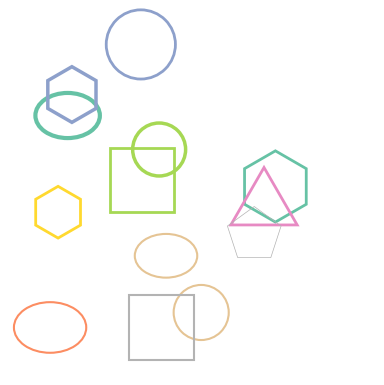[{"shape": "oval", "thickness": 3, "radius": 0.42, "center": [0.176, 0.7]}, {"shape": "hexagon", "thickness": 2, "radius": 0.46, "center": [0.715, 0.516]}, {"shape": "oval", "thickness": 1.5, "radius": 0.47, "center": [0.13, 0.149]}, {"shape": "circle", "thickness": 2, "radius": 0.45, "center": [0.366, 0.885]}, {"shape": "hexagon", "thickness": 2.5, "radius": 0.36, "center": [0.187, 0.754]}, {"shape": "triangle", "thickness": 2, "radius": 0.5, "center": [0.686, 0.465]}, {"shape": "circle", "thickness": 2.5, "radius": 0.34, "center": [0.413, 0.612]}, {"shape": "square", "thickness": 2, "radius": 0.42, "center": [0.368, 0.532]}, {"shape": "hexagon", "thickness": 2, "radius": 0.34, "center": [0.151, 0.449]}, {"shape": "oval", "thickness": 1.5, "radius": 0.41, "center": [0.431, 0.336]}, {"shape": "circle", "thickness": 1.5, "radius": 0.36, "center": [0.523, 0.188]}, {"shape": "pentagon", "thickness": 0.5, "radius": 0.37, "center": [0.66, 0.39]}, {"shape": "square", "thickness": 1.5, "radius": 0.42, "center": [0.419, 0.15]}]